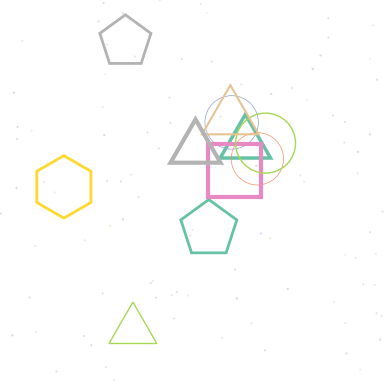[{"shape": "pentagon", "thickness": 2, "radius": 0.38, "center": [0.542, 0.405]}, {"shape": "triangle", "thickness": 2.5, "radius": 0.38, "center": [0.637, 0.627]}, {"shape": "circle", "thickness": 0.5, "radius": 0.34, "center": [0.669, 0.588]}, {"shape": "circle", "thickness": 0.5, "radius": 0.35, "center": [0.602, 0.682]}, {"shape": "square", "thickness": 3, "radius": 0.34, "center": [0.61, 0.557]}, {"shape": "triangle", "thickness": 1, "radius": 0.36, "center": [0.345, 0.144]}, {"shape": "circle", "thickness": 1, "radius": 0.39, "center": [0.69, 0.628]}, {"shape": "hexagon", "thickness": 2, "radius": 0.41, "center": [0.166, 0.515]}, {"shape": "triangle", "thickness": 1.5, "radius": 0.42, "center": [0.598, 0.694]}, {"shape": "pentagon", "thickness": 2, "radius": 0.35, "center": [0.326, 0.892]}, {"shape": "triangle", "thickness": 3, "radius": 0.37, "center": [0.508, 0.615]}]